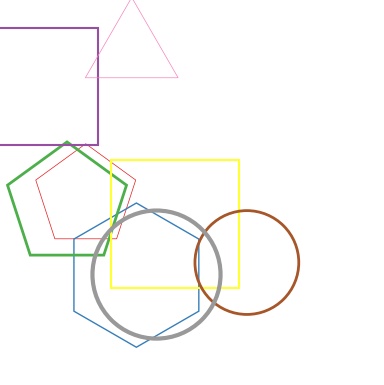[{"shape": "pentagon", "thickness": 0.5, "radius": 0.68, "center": [0.223, 0.49]}, {"shape": "hexagon", "thickness": 1, "radius": 0.94, "center": [0.354, 0.285]}, {"shape": "pentagon", "thickness": 2, "radius": 0.81, "center": [0.174, 0.469]}, {"shape": "square", "thickness": 1.5, "radius": 0.76, "center": [0.103, 0.775]}, {"shape": "square", "thickness": 1.5, "radius": 0.83, "center": [0.454, 0.419]}, {"shape": "circle", "thickness": 2, "radius": 0.67, "center": [0.641, 0.318]}, {"shape": "triangle", "thickness": 0.5, "radius": 0.7, "center": [0.342, 0.868]}, {"shape": "circle", "thickness": 3, "radius": 0.83, "center": [0.406, 0.287]}]